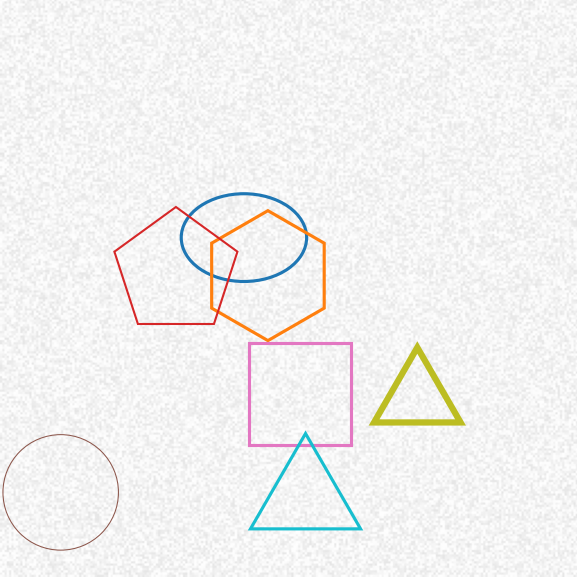[{"shape": "oval", "thickness": 1.5, "radius": 0.54, "center": [0.422, 0.588]}, {"shape": "hexagon", "thickness": 1.5, "radius": 0.56, "center": [0.464, 0.522]}, {"shape": "pentagon", "thickness": 1, "radius": 0.56, "center": [0.305, 0.529]}, {"shape": "circle", "thickness": 0.5, "radius": 0.5, "center": [0.105, 0.147]}, {"shape": "square", "thickness": 1.5, "radius": 0.44, "center": [0.52, 0.317]}, {"shape": "triangle", "thickness": 3, "radius": 0.43, "center": [0.723, 0.311]}, {"shape": "triangle", "thickness": 1.5, "radius": 0.55, "center": [0.529, 0.138]}]